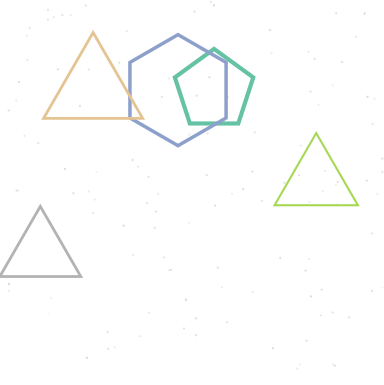[{"shape": "pentagon", "thickness": 3, "radius": 0.54, "center": [0.556, 0.766]}, {"shape": "hexagon", "thickness": 2.5, "radius": 0.72, "center": [0.462, 0.766]}, {"shape": "triangle", "thickness": 1.5, "radius": 0.62, "center": [0.821, 0.529]}, {"shape": "triangle", "thickness": 2, "radius": 0.74, "center": [0.242, 0.767]}, {"shape": "triangle", "thickness": 2, "radius": 0.61, "center": [0.105, 0.342]}]